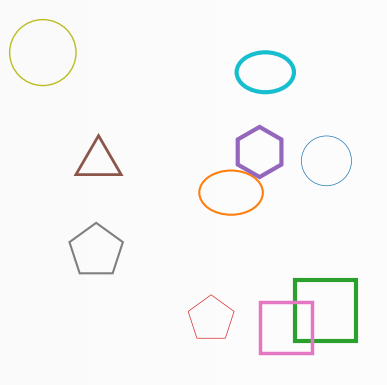[{"shape": "circle", "thickness": 0.5, "radius": 0.32, "center": [0.842, 0.582]}, {"shape": "oval", "thickness": 1.5, "radius": 0.41, "center": [0.596, 0.5]}, {"shape": "square", "thickness": 3, "radius": 0.4, "center": [0.84, 0.194]}, {"shape": "pentagon", "thickness": 0.5, "radius": 0.31, "center": [0.545, 0.172]}, {"shape": "hexagon", "thickness": 3, "radius": 0.33, "center": [0.67, 0.605]}, {"shape": "triangle", "thickness": 2, "radius": 0.34, "center": [0.254, 0.58]}, {"shape": "square", "thickness": 2.5, "radius": 0.33, "center": [0.737, 0.149]}, {"shape": "pentagon", "thickness": 1.5, "radius": 0.36, "center": [0.248, 0.349]}, {"shape": "circle", "thickness": 1, "radius": 0.43, "center": [0.111, 0.863]}, {"shape": "oval", "thickness": 3, "radius": 0.37, "center": [0.685, 0.812]}]